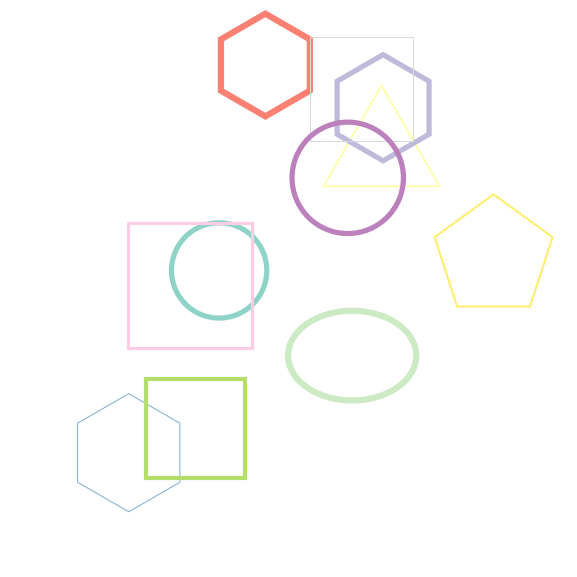[{"shape": "circle", "thickness": 2.5, "radius": 0.41, "center": [0.379, 0.531]}, {"shape": "triangle", "thickness": 1, "radius": 0.58, "center": [0.661, 0.735]}, {"shape": "hexagon", "thickness": 2.5, "radius": 0.46, "center": [0.663, 0.813]}, {"shape": "hexagon", "thickness": 3, "radius": 0.44, "center": [0.46, 0.887]}, {"shape": "hexagon", "thickness": 0.5, "radius": 0.51, "center": [0.223, 0.215]}, {"shape": "square", "thickness": 2, "radius": 0.43, "center": [0.339, 0.256]}, {"shape": "square", "thickness": 1.5, "radius": 0.54, "center": [0.329, 0.505]}, {"shape": "square", "thickness": 0.5, "radius": 0.45, "center": [0.626, 0.845]}, {"shape": "circle", "thickness": 2.5, "radius": 0.48, "center": [0.602, 0.691]}, {"shape": "oval", "thickness": 3, "radius": 0.55, "center": [0.61, 0.383]}, {"shape": "pentagon", "thickness": 1, "radius": 0.54, "center": [0.855, 0.555]}]